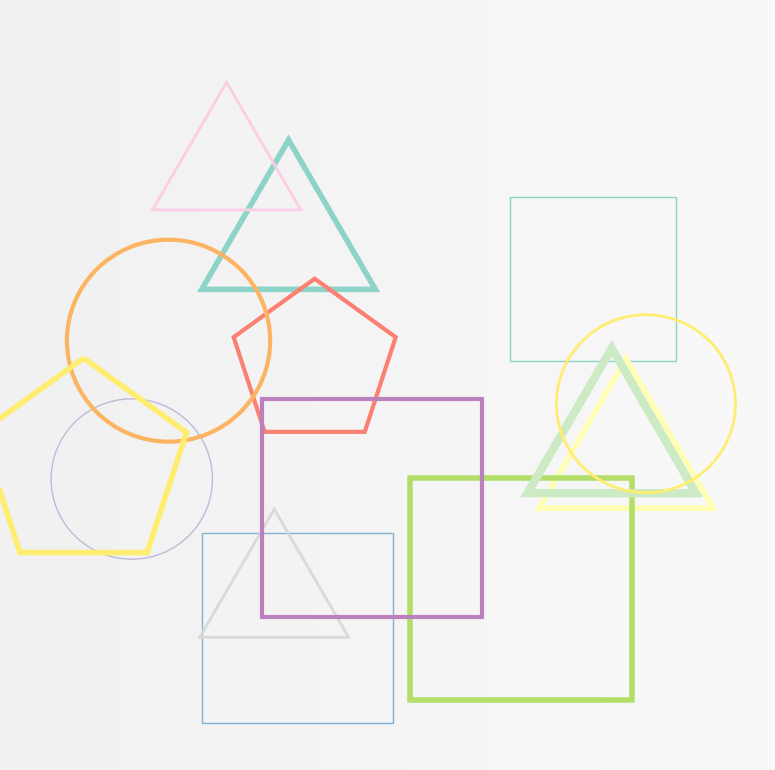[{"shape": "square", "thickness": 0.5, "radius": 0.53, "center": [0.765, 0.638]}, {"shape": "triangle", "thickness": 2, "radius": 0.65, "center": [0.372, 0.689]}, {"shape": "triangle", "thickness": 2, "radius": 0.65, "center": [0.808, 0.405]}, {"shape": "circle", "thickness": 0.5, "radius": 0.52, "center": [0.17, 0.378]}, {"shape": "pentagon", "thickness": 1.5, "radius": 0.55, "center": [0.406, 0.528]}, {"shape": "square", "thickness": 0.5, "radius": 0.62, "center": [0.384, 0.184]}, {"shape": "circle", "thickness": 1.5, "radius": 0.66, "center": [0.217, 0.558]}, {"shape": "square", "thickness": 2, "radius": 0.72, "center": [0.672, 0.235]}, {"shape": "triangle", "thickness": 1, "radius": 0.55, "center": [0.292, 0.783]}, {"shape": "triangle", "thickness": 1, "radius": 0.55, "center": [0.354, 0.228]}, {"shape": "square", "thickness": 1.5, "radius": 0.71, "center": [0.48, 0.341]}, {"shape": "triangle", "thickness": 3, "radius": 0.63, "center": [0.789, 0.422]}, {"shape": "circle", "thickness": 1, "radius": 0.58, "center": [0.833, 0.476]}, {"shape": "pentagon", "thickness": 2, "radius": 0.7, "center": [0.108, 0.395]}]